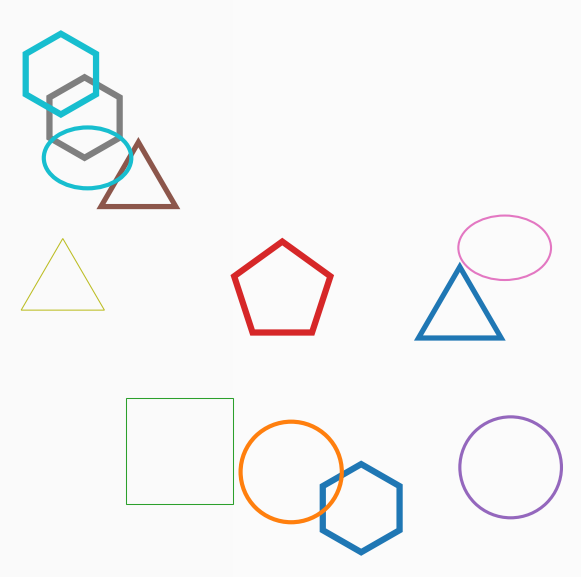[{"shape": "triangle", "thickness": 2.5, "radius": 0.41, "center": [0.791, 0.455]}, {"shape": "hexagon", "thickness": 3, "radius": 0.38, "center": [0.621, 0.119]}, {"shape": "circle", "thickness": 2, "radius": 0.44, "center": [0.501, 0.182]}, {"shape": "square", "thickness": 0.5, "radius": 0.46, "center": [0.309, 0.218]}, {"shape": "pentagon", "thickness": 3, "radius": 0.44, "center": [0.486, 0.494]}, {"shape": "circle", "thickness": 1.5, "radius": 0.44, "center": [0.879, 0.19]}, {"shape": "triangle", "thickness": 2.5, "radius": 0.37, "center": [0.238, 0.679]}, {"shape": "oval", "thickness": 1, "radius": 0.4, "center": [0.868, 0.57]}, {"shape": "hexagon", "thickness": 3, "radius": 0.35, "center": [0.145, 0.796]}, {"shape": "triangle", "thickness": 0.5, "radius": 0.41, "center": [0.108, 0.503]}, {"shape": "oval", "thickness": 2, "radius": 0.38, "center": [0.151, 0.726]}, {"shape": "hexagon", "thickness": 3, "radius": 0.35, "center": [0.105, 0.871]}]